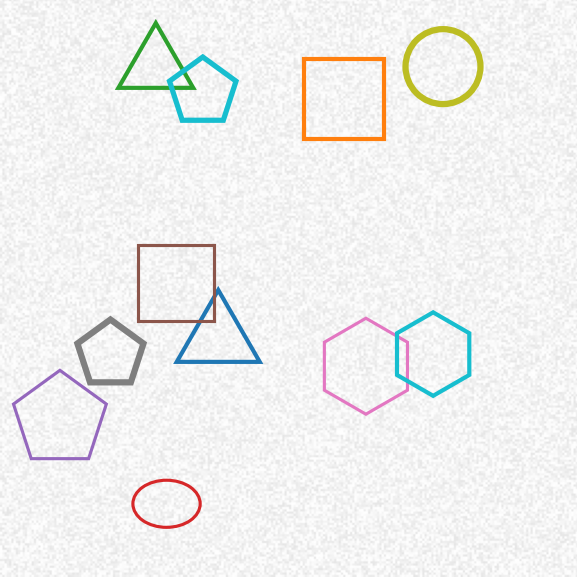[{"shape": "triangle", "thickness": 2, "radius": 0.41, "center": [0.378, 0.414]}, {"shape": "square", "thickness": 2, "radius": 0.35, "center": [0.595, 0.827]}, {"shape": "triangle", "thickness": 2, "radius": 0.37, "center": [0.27, 0.884]}, {"shape": "oval", "thickness": 1.5, "radius": 0.29, "center": [0.288, 0.127]}, {"shape": "pentagon", "thickness": 1.5, "radius": 0.42, "center": [0.104, 0.273]}, {"shape": "square", "thickness": 1.5, "radius": 0.33, "center": [0.305, 0.509]}, {"shape": "hexagon", "thickness": 1.5, "radius": 0.42, "center": [0.634, 0.365]}, {"shape": "pentagon", "thickness": 3, "radius": 0.3, "center": [0.191, 0.386]}, {"shape": "circle", "thickness": 3, "radius": 0.32, "center": [0.767, 0.884]}, {"shape": "pentagon", "thickness": 2.5, "radius": 0.3, "center": [0.351, 0.84]}, {"shape": "hexagon", "thickness": 2, "radius": 0.36, "center": [0.75, 0.386]}]